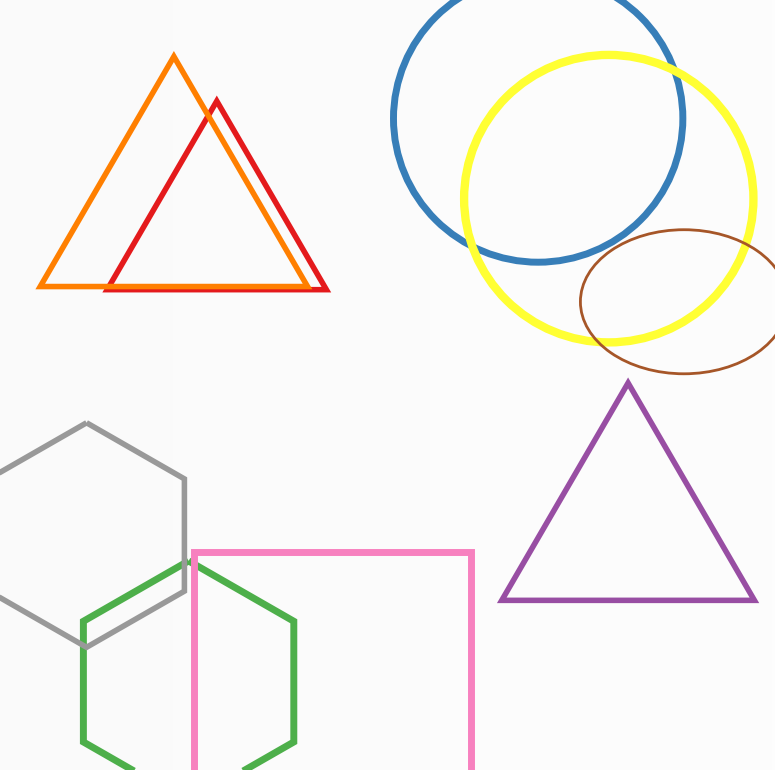[{"shape": "triangle", "thickness": 2, "radius": 0.82, "center": [0.28, 0.705]}, {"shape": "circle", "thickness": 2.5, "radius": 0.93, "center": [0.694, 0.846]}, {"shape": "hexagon", "thickness": 2.5, "radius": 0.78, "center": [0.243, 0.115]}, {"shape": "triangle", "thickness": 2, "radius": 0.94, "center": [0.81, 0.314]}, {"shape": "triangle", "thickness": 2, "radius": 1.0, "center": [0.224, 0.727]}, {"shape": "circle", "thickness": 3, "radius": 0.93, "center": [0.786, 0.742]}, {"shape": "oval", "thickness": 1, "radius": 0.67, "center": [0.883, 0.608]}, {"shape": "square", "thickness": 2.5, "radius": 0.89, "center": [0.429, 0.105]}, {"shape": "hexagon", "thickness": 2, "radius": 0.73, "center": [0.112, 0.305]}]